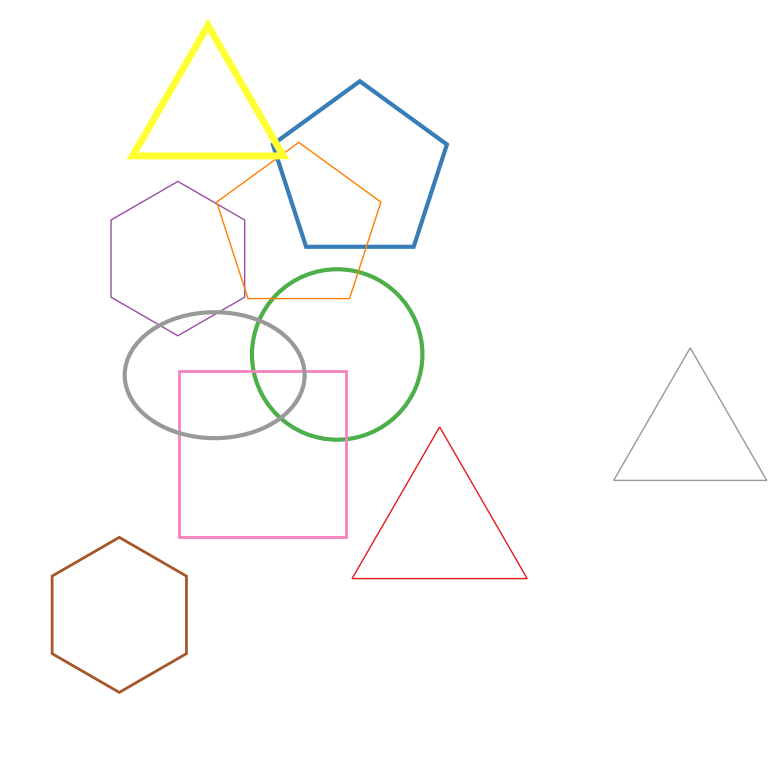[{"shape": "triangle", "thickness": 0.5, "radius": 0.66, "center": [0.571, 0.314]}, {"shape": "pentagon", "thickness": 1.5, "radius": 0.59, "center": [0.467, 0.776]}, {"shape": "circle", "thickness": 1.5, "radius": 0.55, "center": [0.438, 0.54]}, {"shape": "hexagon", "thickness": 0.5, "radius": 0.5, "center": [0.231, 0.664]}, {"shape": "pentagon", "thickness": 0.5, "radius": 0.56, "center": [0.388, 0.703]}, {"shape": "triangle", "thickness": 2.5, "radius": 0.57, "center": [0.27, 0.854]}, {"shape": "hexagon", "thickness": 1, "radius": 0.5, "center": [0.155, 0.201]}, {"shape": "square", "thickness": 1, "radius": 0.54, "center": [0.341, 0.411]}, {"shape": "triangle", "thickness": 0.5, "radius": 0.57, "center": [0.896, 0.433]}, {"shape": "oval", "thickness": 1.5, "radius": 0.58, "center": [0.279, 0.513]}]